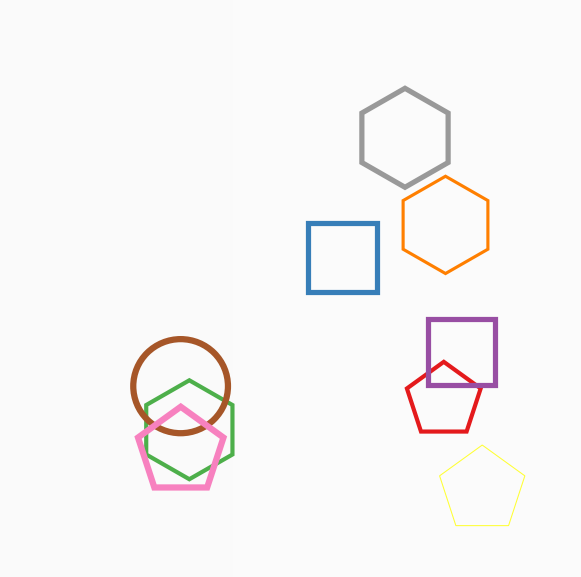[{"shape": "pentagon", "thickness": 2, "radius": 0.33, "center": [0.764, 0.306]}, {"shape": "square", "thickness": 2.5, "radius": 0.3, "center": [0.59, 0.554]}, {"shape": "hexagon", "thickness": 2, "radius": 0.43, "center": [0.326, 0.255]}, {"shape": "square", "thickness": 2.5, "radius": 0.29, "center": [0.794, 0.39]}, {"shape": "hexagon", "thickness": 1.5, "radius": 0.42, "center": [0.766, 0.61]}, {"shape": "pentagon", "thickness": 0.5, "radius": 0.39, "center": [0.83, 0.151]}, {"shape": "circle", "thickness": 3, "radius": 0.41, "center": [0.311, 0.33]}, {"shape": "pentagon", "thickness": 3, "radius": 0.39, "center": [0.311, 0.218]}, {"shape": "hexagon", "thickness": 2.5, "radius": 0.43, "center": [0.697, 0.761]}]